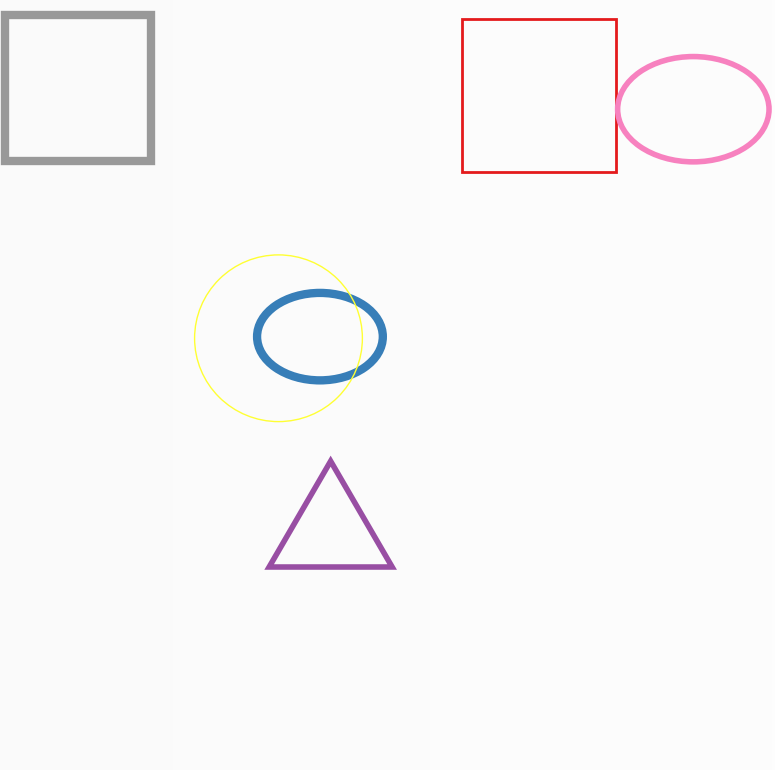[{"shape": "square", "thickness": 1, "radius": 0.5, "center": [0.695, 0.876]}, {"shape": "oval", "thickness": 3, "radius": 0.41, "center": [0.413, 0.563]}, {"shape": "triangle", "thickness": 2, "radius": 0.46, "center": [0.427, 0.309]}, {"shape": "circle", "thickness": 0.5, "radius": 0.54, "center": [0.359, 0.561]}, {"shape": "oval", "thickness": 2, "radius": 0.49, "center": [0.895, 0.858]}, {"shape": "square", "thickness": 3, "radius": 0.47, "center": [0.1, 0.886]}]